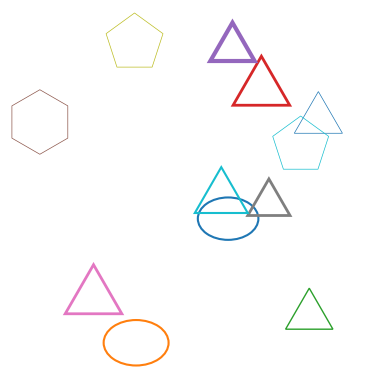[{"shape": "triangle", "thickness": 0.5, "radius": 0.36, "center": [0.827, 0.69]}, {"shape": "oval", "thickness": 1.5, "radius": 0.39, "center": [0.592, 0.432]}, {"shape": "oval", "thickness": 1.5, "radius": 0.42, "center": [0.354, 0.11]}, {"shape": "triangle", "thickness": 1, "radius": 0.35, "center": [0.803, 0.18]}, {"shape": "triangle", "thickness": 2, "radius": 0.42, "center": [0.679, 0.769]}, {"shape": "triangle", "thickness": 3, "radius": 0.33, "center": [0.604, 0.875]}, {"shape": "hexagon", "thickness": 0.5, "radius": 0.42, "center": [0.104, 0.683]}, {"shape": "triangle", "thickness": 2, "radius": 0.42, "center": [0.243, 0.227]}, {"shape": "triangle", "thickness": 2, "radius": 0.32, "center": [0.698, 0.472]}, {"shape": "pentagon", "thickness": 0.5, "radius": 0.39, "center": [0.349, 0.889]}, {"shape": "pentagon", "thickness": 0.5, "radius": 0.38, "center": [0.781, 0.622]}, {"shape": "triangle", "thickness": 1.5, "radius": 0.4, "center": [0.575, 0.486]}]